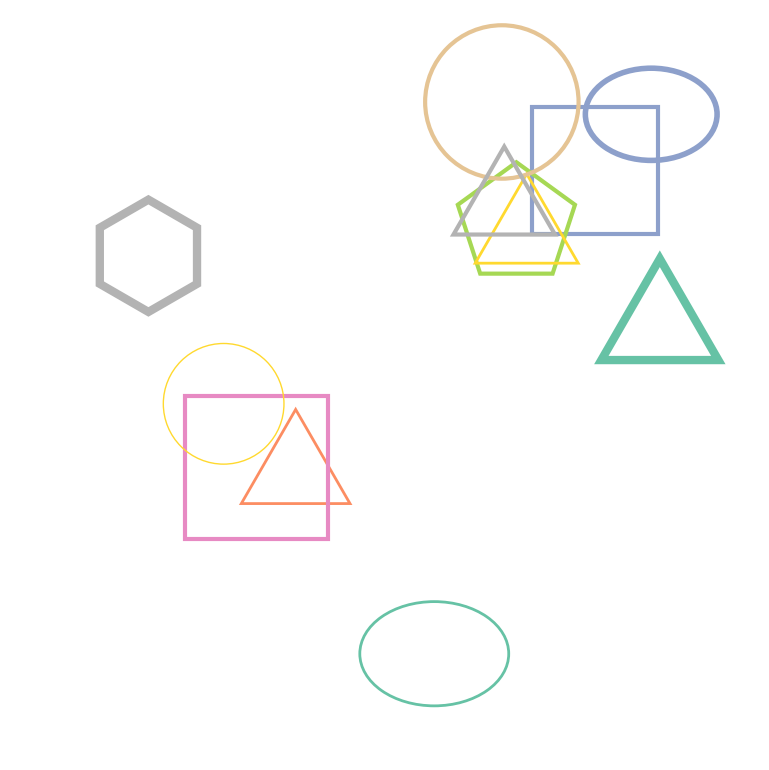[{"shape": "triangle", "thickness": 3, "radius": 0.44, "center": [0.857, 0.576]}, {"shape": "oval", "thickness": 1, "radius": 0.48, "center": [0.564, 0.151]}, {"shape": "triangle", "thickness": 1, "radius": 0.41, "center": [0.384, 0.387]}, {"shape": "oval", "thickness": 2, "radius": 0.43, "center": [0.846, 0.852]}, {"shape": "square", "thickness": 1.5, "radius": 0.41, "center": [0.773, 0.779]}, {"shape": "square", "thickness": 1.5, "radius": 0.46, "center": [0.333, 0.393]}, {"shape": "pentagon", "thickness": 1.5, "radius": 0.4, "center": [0.671, 0.709]}, {"shape": "triangle", "thickness": 1, "radius": 0.39, "center": [0.684, 0.697]}, {"shape": "circle", "thickness": 0.5, "radius": 0.39, "center": [0.29, 0.476]}, {"shape": "circle", "thickness": 1.5, "radius": 0.5, "center": [0.652, 0.868]}, {"shape": "hexagon", "thickness": 3, "radius": 0.36, "center": [0.193, 0.668]}, {"shape": "triangle", "thickness": 1.5, "radius": 0.38, "center": [0.655, 0.733]}]